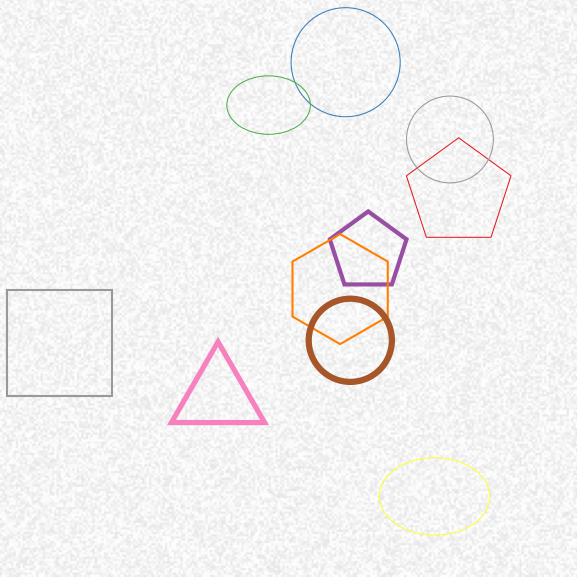[{"shape": "pentagon", "thickness": 0.5, "radius": 0.48, "center": [0.794, 0.665]}, {"shape": "circle", "thickness": 0.5, "radius": 0.47, "center": [0.599, 0.891]}, {"shape": "oval", "thickness": 0.5, "radius": 0.36, "center": [0.465, 0.817]}, {"shape": "pentagon", "thickness": 2, "radius": 0.35, "center": [0.638, 0.563]}, {"shape": "hexagon", "thickness": 1, "radius": 0.48, "center": [0.589, 0.499]}, {"shape": "oval", "thickness": 0.5, "radius": 0.48, "center": [0.752, 0.14]}, {"shape": "circle", "thickness": 3, "radius": 0.36, "center": [0.607, 0.41]}, {"shape": "triangle", "thickness": 2.5, "radius": 0.47, "center": [0.378, 0.314]}, {"shape": "circle", "thickness": 0.5, "radius": 0.38, "center": [0.779, 0.758]}, {"shape": "square", "thickness": 1, "radius": 0.46, "center": [0.103, 0.405]}]